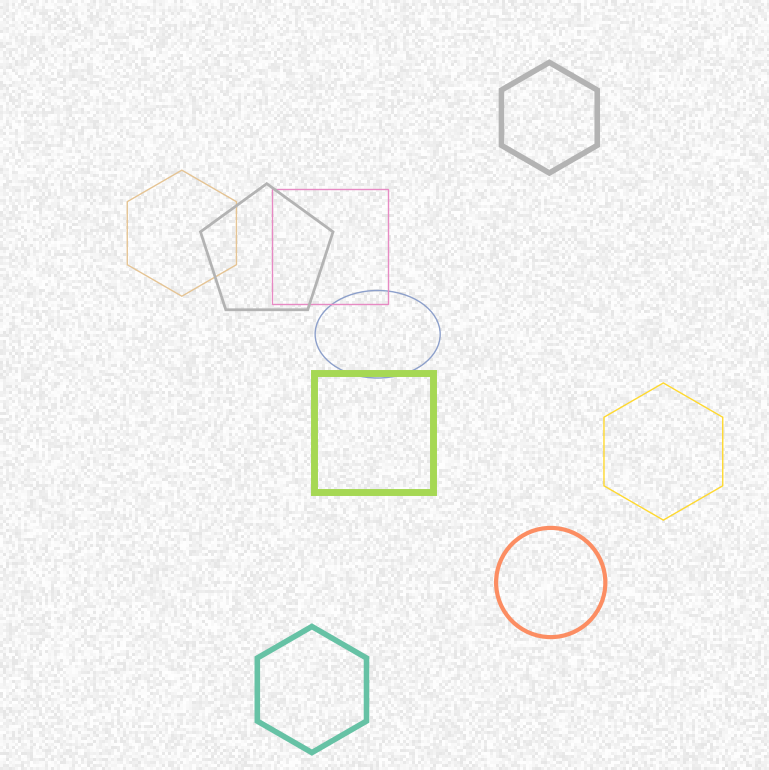[{"shape": "hexagon", "thickness": 2, "radius": 0.41, "center": [0.405, 0.104]}, {"shape": "circle", "thickness": 1.5, "radius": 0.35, "center": [0.715, 0.243]}, {"shape": "oval", "thickness": 0.5, "radius": 0.41, "center": [0.49, 0.566]}, {"shape": "square", "thickness": 0.5, "radius": 0.37, "center": [0.429, 0.68]}, {"shape": "square", "thickness": 2.5, "radius": 0.39, "center": [0.485, 0.438]}, {"shape": "hexagon", "thickness": 0.5, "radius": 0.45, "center": [0.861, 0.414]}, {"shape": "hexagon", "thickness": 0.5, "radius": 0.41, "center": [0.236, 0.697]}, {"shape": "pentagon", "thickness": 1, "radius": 0.45, "center": [0.346, 0.671]}, {"shape": "hexagon", "thickness": 2, "radius": 0.36, "center": [0.713, 0.847]}]